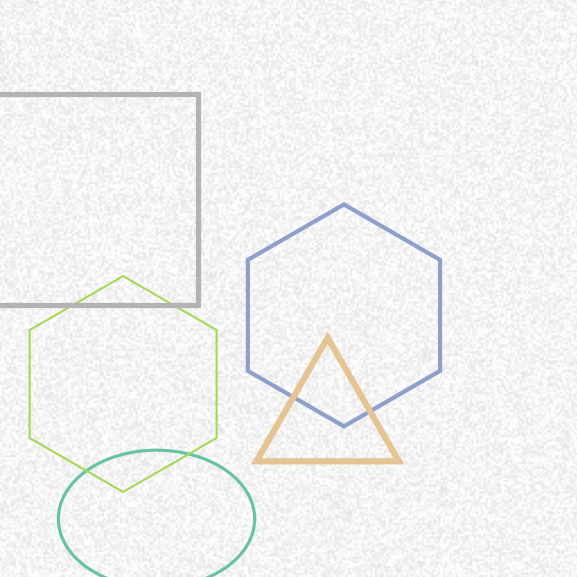[{"shape": "oval", "thickness": 1.5, "radius": 0.85, "center": [0.271, 0.101]}, {"shape": "hexagon", "thickness": 2, "radius": 0.96, "center": [0.596, 0.453]}, {"shape": "hexagon", "thickness": 1, "radius": 0.93, "center": [0.213, 0.334]}, {"shape": "triangle", "thickness": 3, "radius": 0.71, "center": [0.567, 0.272]}, {"shape": "square", "thickness": 2.5, "radius": 0.91, "center": [0.16, 0.654]}]